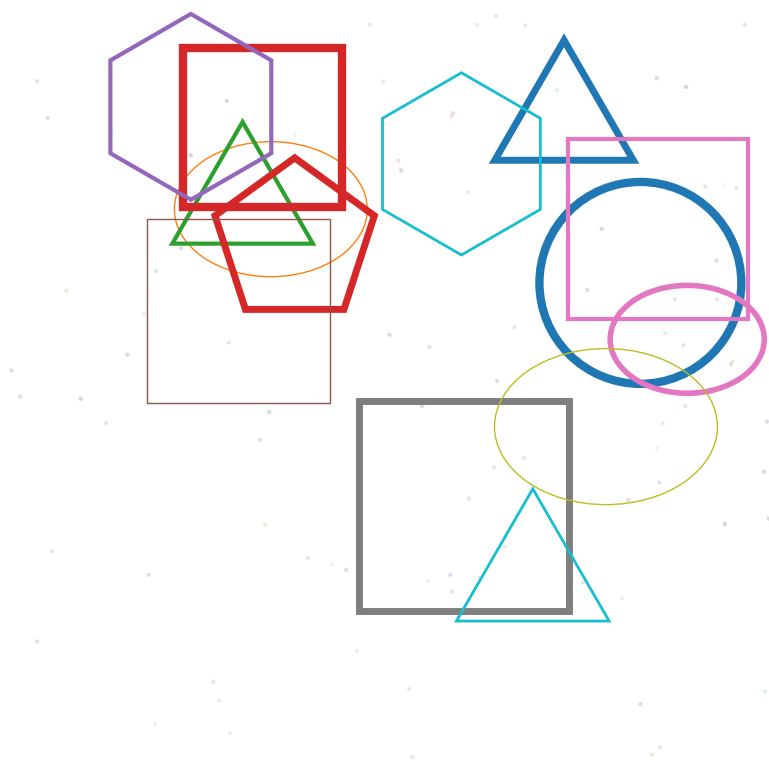[{"shape": "circle", "thickness": 3, "radius": 0.66, "center": [0.832, 0.633]}, {"shape": "triangle", "thickness": 2.5, "radius": 0.52, "center": [0.733, 0.844]}, {"shape": "oval", "thickness": 0.5, "radius": 0.63, "center": [0.352, 0.728]}, {"shape": "triangle", "thickness": 1.5, "radius": 0.53, "center": [0.315, 0.736]}, {"shape": "pentagon", "thickness": 2.5, "radius": 0.54, "center": [0.383, 0.686]}, {"shape": "square", "thickness": 3, "radius": 0.52, "center": [0.342, 0.835]}, {"shape": "hexagon", "thickness": 1.5, "radius": 0.6, "center": [0.248, 0.861]}, {"shape": "square", "thickness": 0.5, "radius": 0.6, "center": [0.309, 0.596]}, {"shape": "square", "thickness": 1.5, "radius": 0.58, "center": [0.855, 0.702]}, {"shape": "oval", "thickness": 2, "radius": 0.5, "center": [0.893, 0.559]}, {"shape": "square", "thickness": 2.5, "radius": 0.68, "center": [0.603, 0.343]}, {"shape": "oval", "thickness": 0.5, "radius": 0.72, "center": [0.787, 0.446]}, {"shape": "triangle", "thickness": 1, "radius": 0.57, "center": [0.692, 0.251]}, {"shape": "hexagon", "thickness": 1, "radius": 0.59, "center": [0.599, 0.787]}]